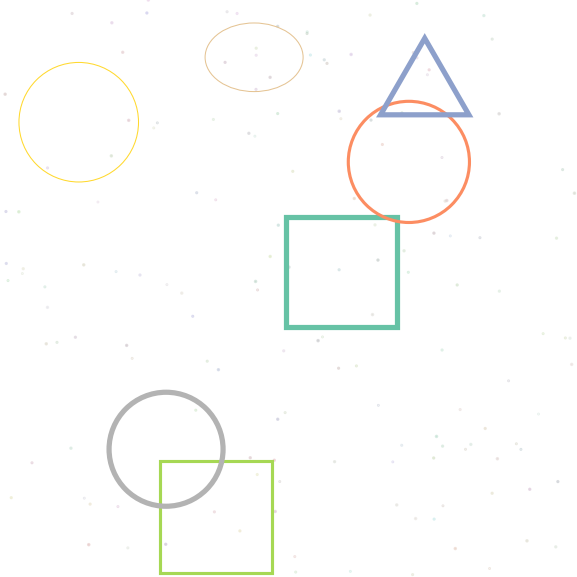[{"shape": "square", "thickness": 2.5, "radius": 0.48, "center": [0.592, 0.528]}, {"shape": "circle", "thickness": 1.5, "radius": 0.52, "center": [0.708, 0.719]}, {"shape": "triangle", "thickness": 2.5, "radius": 0.44, "center": [0.735, 0.844]}, {"shape": "square", "thickness": 1.5, "radius": 0.48, "center": [0.374, 0.104]}, {"shape": "circle", "thickness": 0.5, "radius": 0.52, "center": [0.136, 0.788]}, {"shape": "oval", "thickness": 0.5, "radius": 0.42, "center": [0.44, 0.9]}, {"shape": "circle", "thickness": 2.5, "radius": 0.49, "center": [0.288, 0.221]}]